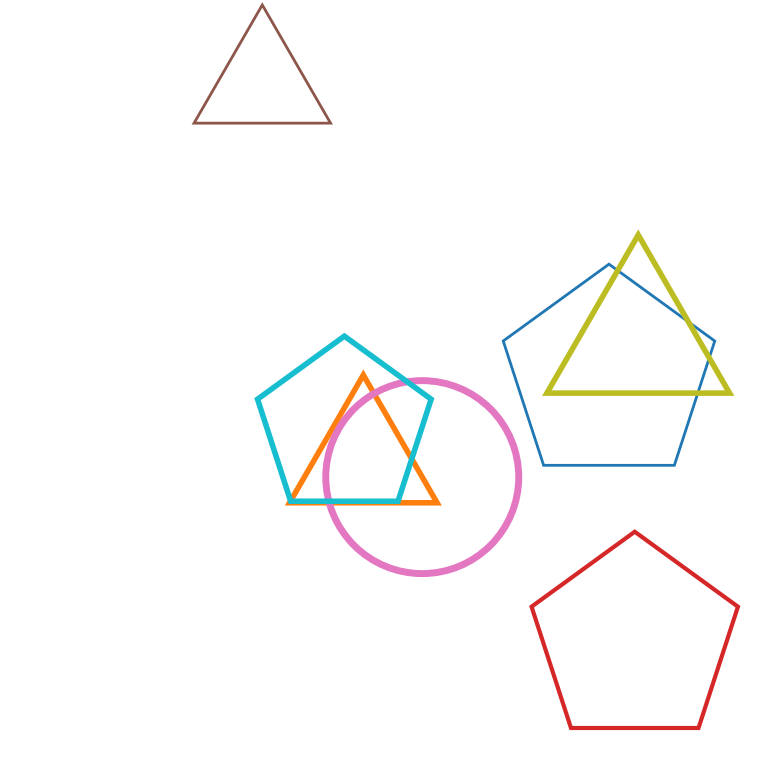[{"shape": "pentagon", "thickness": 1, "radius": 0.72, "center": [0.791, 0.513]}, {"shape": "triangle", "thickness": 2, "radius": 0.55, "center": [0.472, 0.402]}, {"shape": "pentagon", "thickness": 1.5, "radius": 0.7, "center": [0.824, 0.169]}, {"shape": "triangle", "thickness": 1, "radius": 0.51, "center": [0.341, 0.891]}, {"shape": "circle", "thickness": 2.5, "radius": 0.63, "center": [0.548, 0.38]}, {"shape": "triangle", "thickness": 2, "radius": 0.68, "center": [0.829, 0.558]}, {"shape": "pentagon", "thickness": 2, "radius": 0.59, "center": [0.447, 0.445]}]